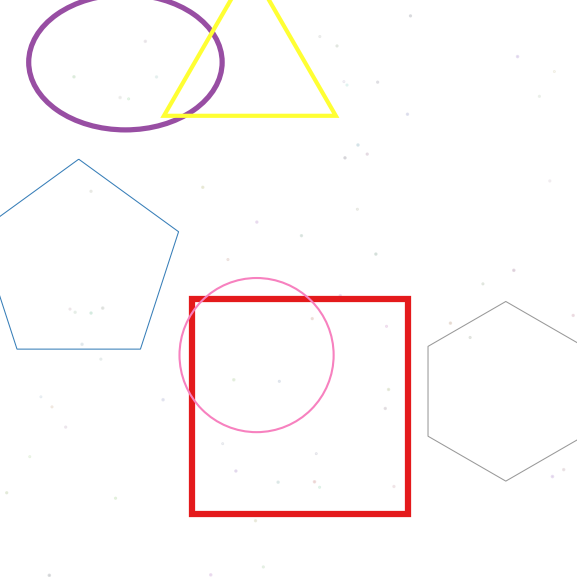[{"shape": "square", "thickness": 3, "radius": 0.93, "center": [0.519, 0.295]}, {"shape": "pentagon", "thickness": 0.5, "radius": 0.91, "center": [0.136, 0.542]}, {"shape": "oval", "thickness": 2.5, "radius": 0.84, "center": [0.217, 0.891]}, {"shape": "triangle", "thickness": 2, "radius": 0.86, "center": [0.433, 0.885]}, {"shape": "circle", "thickness": 1, "radius": 0.67, "center": [0.444, 0.384]}, {"shape": "hexagon", "thickness": 0.5, "radius": 0.78, "center": [0.876, 0.322]}]